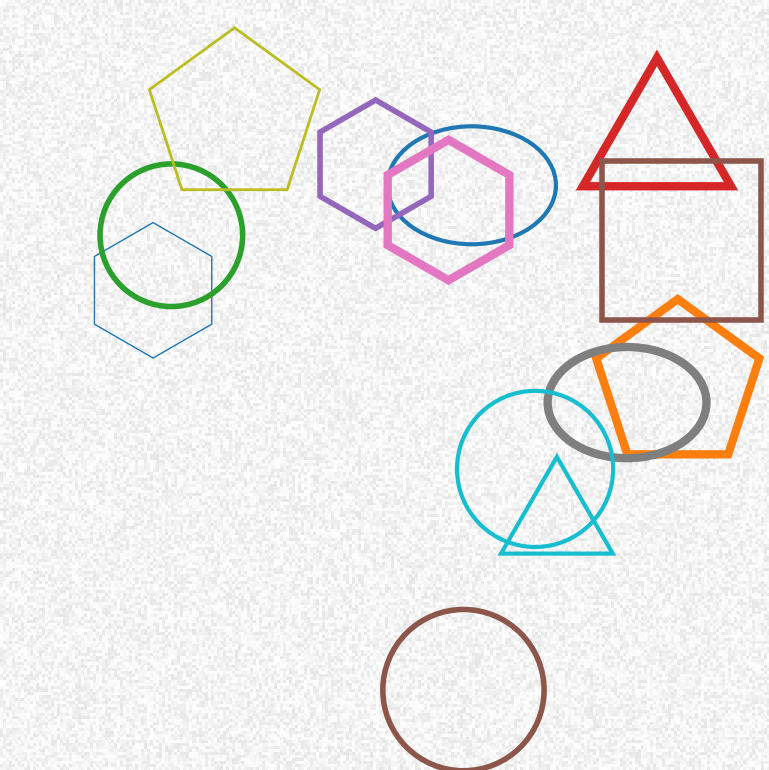[{"shape": "hexagon", "thickness": 0.5, "radius": 0.44, "center": [0.199, 0.623]}, {"shape": "oval", "thickness": 1.5, "radius": 0.55, "center": [0.613, 0.759]}, {"shape": "pentagon", "thickness": 3, "radius": 0.56, "center": [0.88, 0.5]}, {"shape": "circle", "thickness": 2, "radius": 0.46, "center": [0.223, 0.695]}, {"shape": "triangle", "thickness": 3, "radius": 0.56, "center": [0.853, 0.814]}, {"shape": "hexagon", "thickness": 2, "radius": 0.42, "center": [0.488, 0.787]}, {"shape": "circle", "thickness": 2, "radius": 0.52, "center": [0.602, 0.104]}, {"shape": "square", "thickness": 2, "radius": 0.52, "center": [0.885, 0.688]}, {"shape": "hexagon", "thickness": 3, "radius": 0.46, "center": [0.583, 0.727]}, {"shape": "oval", "thickness": 3, "radius": 0.52, "center": [0.814, 0.477]}, {"shape": "pentagon", "thickness": 1, "radius": 0.58, "center": [0.305, 0.848]}, {"shape": "circle", "thickness": 1.5, "radius": 0.51, "center": [0.695, 0.391]}, {"shape": "triangle", "thickness": 1.5, "radius": 0.42, "center": [0.723, 0.323]}]